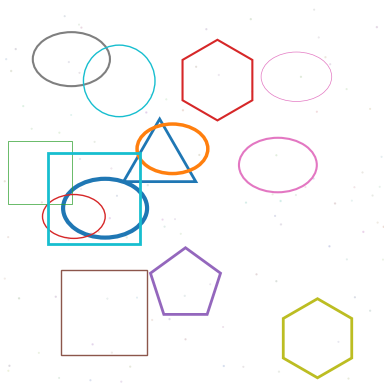[{"shape": "triangle", "thickness": 2, "radius": 0.54, "center": [0.415, 0.582]}, {"shape": "oval", "thickness": 3, "radius": 0.55, "center": [0.273, 0.459]}, {"shape": "oval", "thickness": 2.5, "radius": 0.46, "center": [0.448, 0.614]}, {"shape": "square", "thickness": 0.5, "radius": 0.41, "center": [0.104, 0.552]}, {"shape": "hexagon", "thickness": 1.5, "radius": 0.52, "center": [0.565, 0.792]}, {"shape": "oval", "thickness": 1, "radius": 0.41, "center": [0.192, 0.438]}, {"shape": "pentagon", "thickness": 2, "radius": 0.48, "center": [0.482, 0.261]}, {"shape": "square", "thickness": 1, "radius": 0.56, "center": [0.27, 0.188]}, {"shape": "oval", "thickness": 0.5, "radius": 0.46, "center": [0.77, 0.801]}, {"shape": "oval", "thickness": 1.5, "radius": 0.51, "center": [0.722, 0.571]}, {"shape": "oval", "thickness": 1.5, "radius": 0.5, "center": [0.185, 0.846]}, {"shape": "hexagon", "thickness": 2, "radius": 0.51, "center": [0.825, 0.121]}, {"shape": "square", "thickness": 2, "radius": 0.59, "center": [0.244, 0.484]}, {"shape": "circle", "thickness": 1, "radius": 0.46, "center": [0.31, 0.79]}]